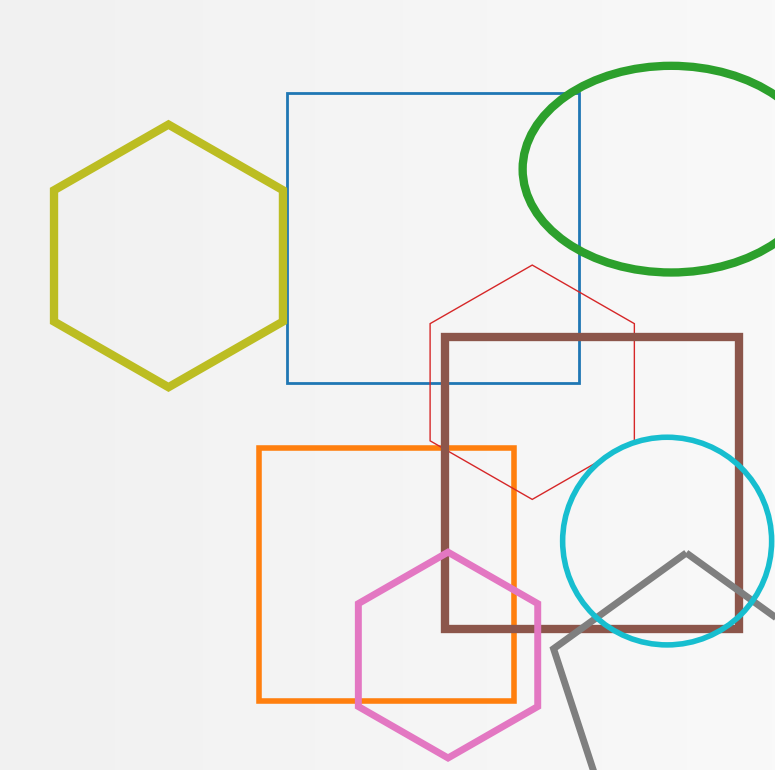[{"shape": "square", "thickness": 1, "radius": 0.94, "center": [0.559, 0.691]}, {"shape": "square", "thickness": 2, "radius": 0.82, "center": [0.499, 0.254]}, {"shape": "oval", "thickness": 3, "radius": 0.96, "center": [0.866, 0.78]}, {"shape": "hexagon", "thickness": 0.5, "radius": 0.76, "center": [0.687, 0.504]}, {"shape": "square", "thickness": 3, "radius": 0.95, "center": [0.764, 0.372]}, {"shape": "hexagon", "thickness": 2.5, "radius": 0.67, "center": [0.578, 0.149]}, {"shape": "pentagon", "thickness": 2.5, "radius": 0.9, "center": [0.886, 0.102]}, {"shape": "hexagon", "thickness": 3, "radius": 0.85, "center": [0.217, 0.668]}, {"shape": "circle", "thickness": 2, "radius": 0.67, "center": [0.861, 0.297]}]